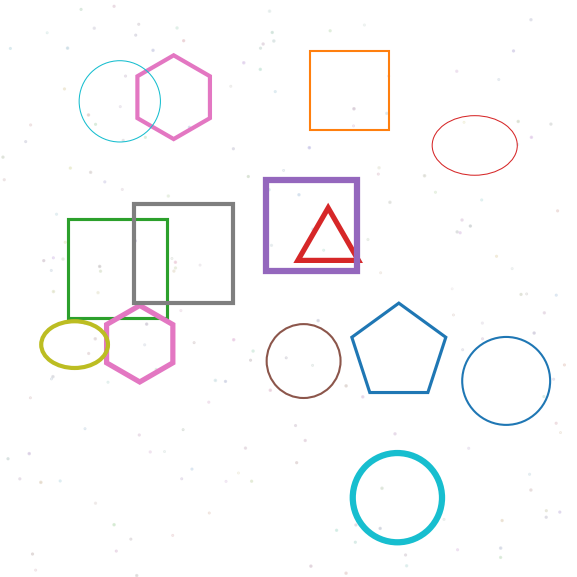[{"shape": "circle", "thickness": 1, "radius": 0.38, "center": [0.876, 0.34]}, {"shape": "pentagon", "thickness": 1.5, "radius": 0.43, "center": [0.691, 0.389]}, {"shape": "square", "thickness": 1, "radius": 0.34, "center": [0.605, 0.842]}, {"shape": "square", "thickness": 1.5, "radius": 0.43, "center": [0.203, 0.534]}, {"shape": "oval", "thickness": 0.5, "radius": 0.37, "center": [0.822, 0.747]}, {"shape": "triangle", "thickness": 2.5, "radius": 0.3, "center": [0.568, 0.579]}, {"shape": "square", "thickness": 3, "radius": 0.39, "center": [0.54, 0.608]}, {"shape": "circle", "thickness": 1, "radius": 0.32, "center": [0.526, 0.374]}, {"shape": "hexagon", "thickness": 2.5, "radius": 0.33, "center": [0.242, 0.404]}, {"shape": "hexagon", "thickness": 2, "radius": 0.36, "center": [0.301, 0.831]}, {"shape": "square", "thickness": 2, "radius": 0.43, "center": [0.318, 0.56]}, {"shape": "oval", "thickness": 2, "radius": 0.29, "center": [0.129, 0.402]}, {"shape": "circle", "thickness": 3, "radius": 0.39, "center": [0.688, 0.137]}, {"shape": "circle", "thickness": 0.5, "radius": 0.35, "center": [0.207, 0.824]}]